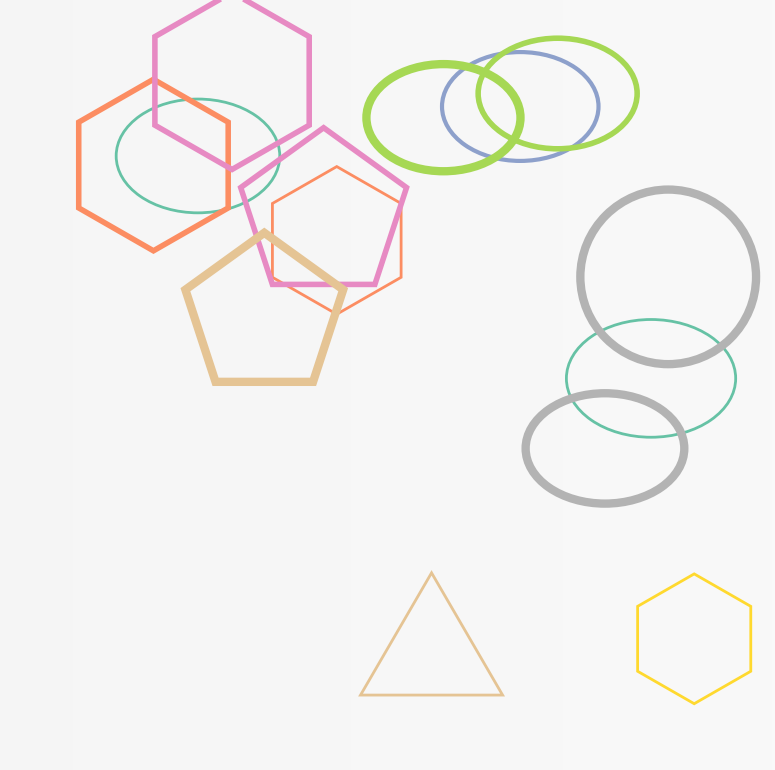[{"shape": "oval", "thickness": 1, "radius": 0.55, "center": [0.84, 0.509]}, {"shape": "oval", "thickness": 1, "radius": 0.53, "center": [0.255, 0.797]}, {"shape": "hexagon", "thickness": 2, "radius": 0.56, "center": [0.198, 0.786]}, {"shape": "hexagon", "thickness": 1, "radius": 0.48, "center": [0.435, 0.688]}, {"shape": "oval", "thickness": 1.5, "radius": 0.5, "center": [0.671, 0.862]}, {"shape": "hexagon", "thickness": 2, "radius": 0.57, "center": [0.299, 0.895]}, {"shape": "pentagon", "thickness": 2, "radius": 0.56, "center": [0.418, 0.722]}, {"shape": "oval", "thickness": 2, "radius": 0.51, "center": [0.72, 0.879]}, {"shape": "oval", "thickness": 3, "radius": 0.5, "center": [0.572, 0.847]}, {"shape": "hexagon", "thickness": 1, "radius": 0.42, "center": [0.896, 0.17]}, {"shape": "triangle", "thickness": 1, "radius": 0.53, "center": [0.557, 0.15]}, {"shape": "pentagon", "thickness": 3, "radius": 0.54, "center": [0.341, 0.591]}, {"shape": "oval", "thickness": 3, "radius": 0.51, "center": [0.781, 0.418]}, {"shape": "circle", "thickness": 3, "radius": 0.57, "center": [0.862, 0.64]}]